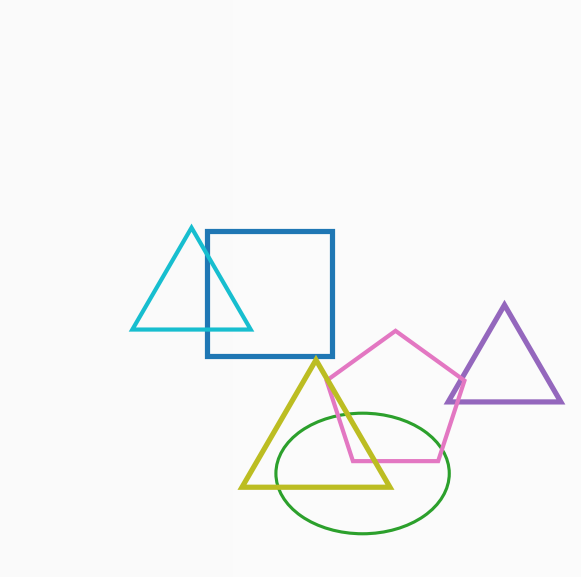[{"shape": "square", "thickness": 2.5, "radius": 0.54, "center": [0.463, 0.491]}, {"shape": "oval", "thickness": 1.5, "radius": 0.75, "center": [0.624, 0.179]}, {"shape": "triangle", "thickness": 2.5, "radius": 0.56, "center": [0.868, 0.359]}, {"shape": "pentagon", "thickness": 2, "radius": 0.62, "center": [0.68, 0.302]}, {"shape": "triangle", "thickness": 2.5, "radius": 0.73, "center": [0.544, 0.229]}, {"shape": "triangle", "thickness": 2, "radius": 0.59, "center": [0.33, 0.487]}]